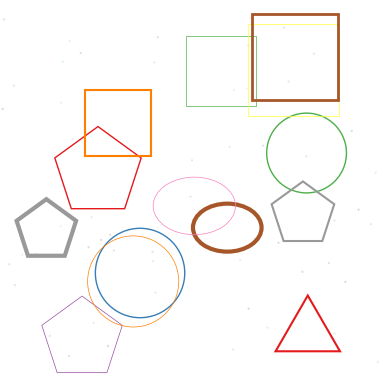[{"shape": "triangle", "thickness": 1.5, "radius": 0.48, "center": [0.799, 0.136]}, {"shape": "pentagon", "thickness": 1, "radius": 0.59, "center": [0.255, 0.553]}, {"shape": "circle", "thickness": 1, "radius": 0.58, "center": [0.364, 0.291]}, {"shape": "square", "thickness": 0.5, "radius": 0.45, "center": [0.573, 0.816]}, {"shape": "circle", "thickness": 1, "radius": 0.52, "center": [0.796, 0.603]}, {"shape": "pentagon", "thickness": 0.5, "radius": 0.55, "center": [0.213, 0.121]}, {"shape": "square", "thickness": 1.5, "radius": 0.43, "center": [0.307, 0.681]}, {"shape": "circle", "thickness": 0.5, "radius": 0.59, "center": [0.346, 0.269]}, {"shape": "square", "thickness": 0.5, "radius": 0.6, "center": [0.762, 0.819]}, {"shape": "oval", "thickness": 3, "radius": 0.45, "center": [0.59, 0.409]}, {"shape": "square", "thickness": 2, "radius": 0.56, "center": [0.766, 0.852]}, {"shape": "oval", "thickness": 0.5, "radius": 0.53, "center": [0.505, 0.465]}, {"shape": "pentagon", "thickness": 3, "radius": 0.41, "center": [0.12, 0.401]}, {"shape": "pentagon", "thickness": 1.5, "radius": 0.43, "center": [0.787, 0.443]}]